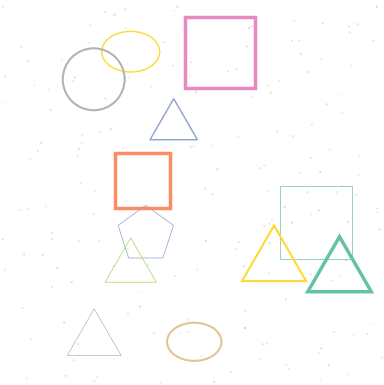[{"shape": "square", "thickness": 0.5, "radius": 0.47, "center": [0.821, 0.422]}, {"shape": "triangle", "thickness": 2.5, "radius": 0.48, "center": [0.882, 0.29]}, {"shape": "square", "thickness": 2.5, "radius": 0.36, "center": [0.369, 0.532]}, {"shape": "triangle", "thickness": 1, "radius": 0.36, "center": [0.451, 0.673]}, {"shape": "pentagon", "thickness": 0.5, "radius": 0.38, "center": [0.379, 0.391]}, {"shape": "square", "thickness": 2.5, "radius": 0.46, "center": [0.572, 0.864]}, {"shape": "triangle", "thickness": 0.5, "radius": 0.38, "center": [0.339, 0.305]}, {"shape": "triangle", "thickness": 1.5, "radius": 0.48, "center": [0.712, 0.318]}, {"shape": "oval", "thickness": 1, "radius": 0.38, "center": [0.339, 0.866]}, {"shape": "oval", "thickness": 1.5, "radius": 0.35, "center": [0.505, 0.112]}, {"shape": "triangle", "thickness": 0.5, "radius": 0.4, "center": [0.245, 0.117]}, {"shape": "circle", "thickness": 1.5, "radius": 0.4, "center": [0.243, 0.794]}]